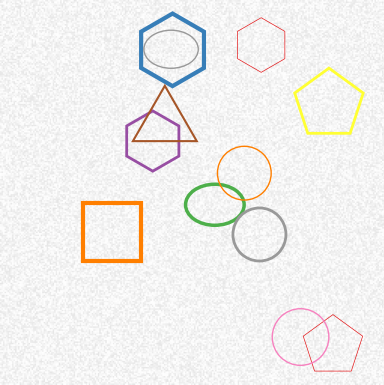[{"shape": "pentagon", "thickness": 0.5, "radius": 0.41, "center": [0.865, 0.102]}, {"shape": "hexagon", "thickness": 0.5, "radius": 0.35, "center": [0.678, 0.883]}, {"shape": "hexagon", "thickness": 3, "radius": 0.47, "center": [0.448, 0.871]}, {"shape": "oval", "thickness": 2.5, "radius": 0.38, "center": [0.558, 0.468]}, {"shape": "hexagon", "thickness": 2, "radius": 0.39, "center": [0.397, 0.634]}, {"shape": "square", "thickness": 3, "radius": 0.37, "center": [0.291, 0.397]}, {"shape": "circle", "thickness": 1, "radius": 0.35, "center": [0.635, 0.55]}, {"shape": "pentagon", "thickness": 2, "radius": 0.47, "center": [0.854, 0.729]}, {"shape": "triangle", "thickness": 1.5, "radius": 0.48, "center": [0.428, 0.681]}, {"shape": "circle", "thickness": 1, "radius": 0.37, "center": [0.781, 0.125]}, {"shape": "circle", "thickness": 2, "radius": 0.34, "center": [0.674, 0.391]}, {"shape": "oval", "thickness": 1, "radius": 0.35, "center": [0.444, 0.872]}]